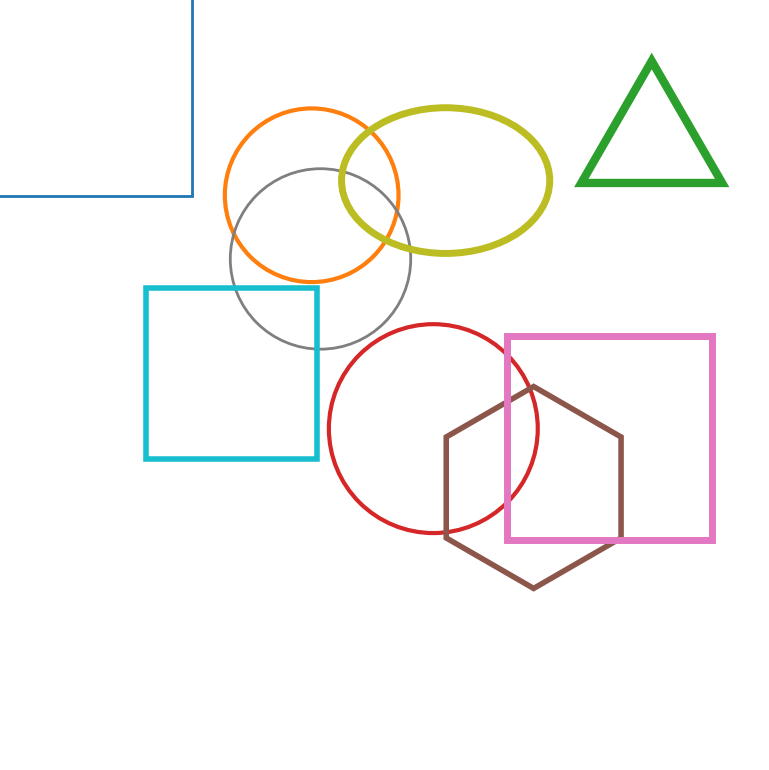[{"shape": "square", "thickness": 1, "radius": 0.69, "center": [0.112, 0.883]}, {"shape": "circle", "thickness": 1.5, "radius": 0.56, "center": [0.405, 0.746]}, {"shape": "triangle", "thickness": 3, "radius": 0.53, "center": [0.846, 0.815]}, {"shape": "circle", "thickness": 1.5, "radius": 0.68, "center": [0.563, 0.443]}, {"shape": "hexagon", "thickness": 2, "radius": 0.66, "center": [0.693, 0.367]}, {"shape": "square", "thickness": 2.5, "radius": 0.66, "center": [0.791, 0.431]}, {"shape": "circle", "thickness": 1, "radius": 0.59, "center": [0.416, 0.664]}, {"shape": "oval", "thickness": 2.5, "radius": 0.68, "center": [0.579, 0.765]}, {"shape": "square", "thickness": 2, "radius": 0.55, "center": [0.301, 0.515]}]